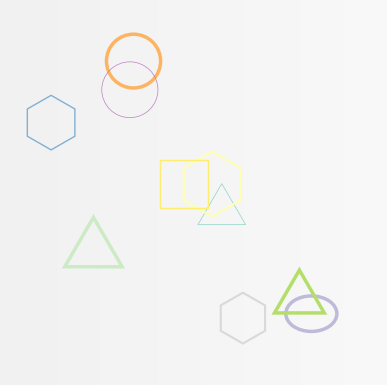[{"shape": "triangle", "thickness": 0.5, "radius": 0.36, "center": [0.572, 0.452]}, {"shape": "hexagon", "thickness": 1.5, "radius": 0.42, "center": [0.547, 0.522]}, {"shape": "oval", "thickness": 2.5, "radius": 0.33, "center": [0.804, 0.185]}, {"shape": "hexagon", "thickness": 1, "radius": 0.35, "center": [0.132, 0.682]}, {"shape": "circle", "thickness": 2.5, "radius": 0.35, "center": [0.345, 0.841]}, {"shape": "triangle", "thickness": 2.5, "radius": 0.37, "center": [0.773, 0.224]}, {"shape": "hexagon", "thickness": 1.5, "radius": 0.33, "center": [0.627, 0.174]}, {"shape": "circle", "thickness": 0.5, "radius": 0.36, "center": [0.335, 0.767]}, {"shape": "triangle", "thickness": 2.5, "radius": 0.43, "center": [0.241, 0.35]}, {"shape": "square", "thickness": 1, "radius": 0.31, "center": [0.475, 0.521]}]